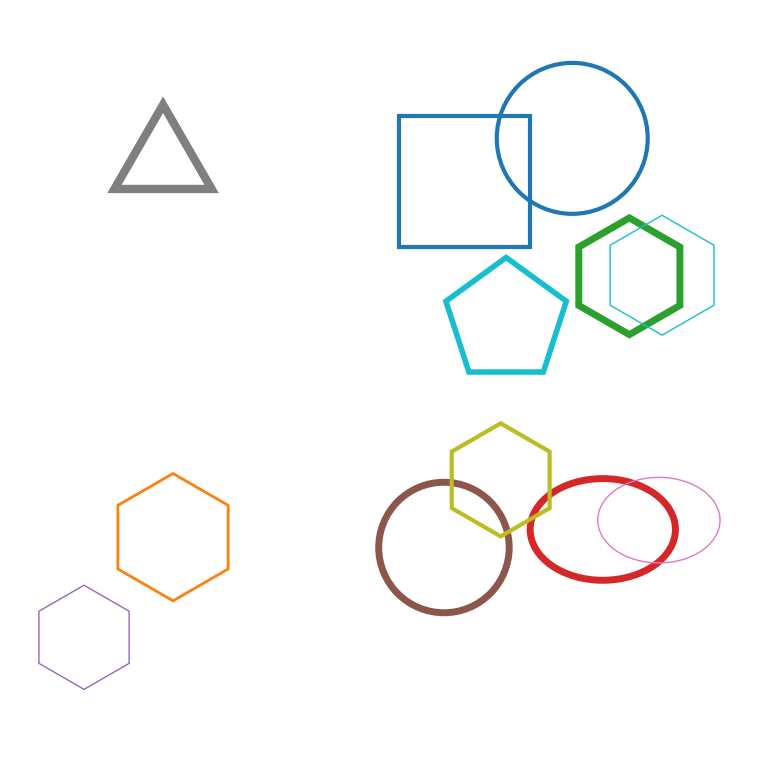[{"shape": "square", "thickness": 1.5, "radius": 0.42, "center": [0.604, 0.764]}, {"shape": "circle", "thickness": 1.5, "radius": 0.49, "center": [0.743, 0.82]}, {"shape": "hexagon", "thickness": 1, "radius": 0.41, "center": [0.225, 0.302]}, {"shape": "hexagon", "thickness": 2.5, "radius": 0.38, "center": [0.817, 0.641]}, {"shape": "oval", "thickness": 2.5, "radius": 0.47, "center": [0.783, 0.312]}, {"shape": "hexagon", "thickness": 0.5, "radius": 0.34, "center": [0.109, 0.172]}, {"shape": "circle", "thickness": 2.5, "radius": 0.42, "center": [0.577, 0.289]}, {"shape": "oval", "thickness": 0.5, "radius": 0.4, "center": [0.856, 0.324]}, {"shape": "triangle", "thickness": 3, "radius": 0.36, "center": [0.212, 0.791]}, {"shape": "hexagon", "thickness": 1.5, "radius": 0.37, "center": [0.65, 0.377]}, {"shape": "hexagon", "thickness": 0.5, "radius": 0.39, "center": [0.86, 0.643]}, {"shape": "pentagon", "thickness": 2, "radius": 0.41, "center": [0.657, 0.583]}]